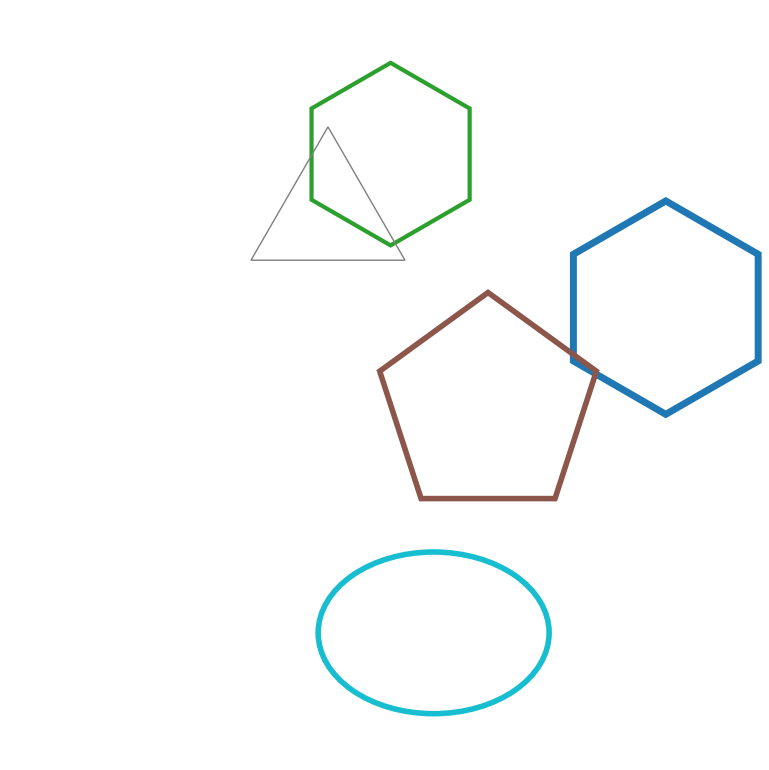[{"shape": "hexagon", "thickness": 2.5, "radius": 0.69, "center": [0.865, 0.6]}, {"shape": "hexagon", "thickness": 1.5, "radius": 0.59, "center": [0.507, 0.8]}, {"shape": "pentagon", "thickness": 2, "radius": 0.74, "center": [0.634, 0.472]}, {"shape": "triangle", "thickness": 0.5, "radius": 0.58, "center": [0.426, 0.72]}, {"shape": "oval", "thickness": 2, "radius": 0.75, "center": [0.563, 0.178]}]